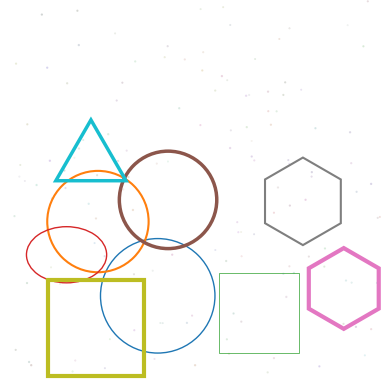[{"shape": "circle", "thickness": 1, "radius": 0.74, "center": [0.41, 0.232]}, {"shape": "circle", "thickness": 1.5, "radius": 0.66, "center": [0.254, 0.425]}, {"shape": "square", "thickness": 0.5, "radius": 0.52, "center": [0.673, 0.187]}, {"shape": "oval", "thickness": 1, "radius": 0.52, "center": [0.173, 0.338]}, {"shape": "circle", "thickness": 2.5, "radius": 0.63, "center": [0.436, 0.481]}, {"shape": "hexagon", "thickness": 3, "radius": 0.52, "center": [0.893, 0.251]}, {"shape": "hexagon", "thickness": 1.5, "radius": 0.57, "center": [0.787, 0.477]}, {"shape": "square", "thickness": 3, "radius": 0.62, "center": [0.249, 0.147]}, {"shape": "triangle", "thickness": 2.5, "radius": 0.53, "center": [0.236, 0.583]}]